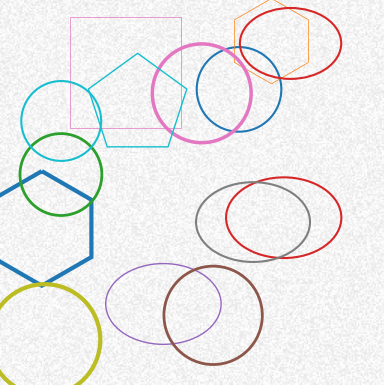[{"shape": "hexagon", "thickness": 3, "radius": 0.74, "center": [0.109, 0.407]}, {"shape": "circle", "thickness": 1.5, "radius": 0.55, "center": [0.621, 0.768]}, {"shape": "hexagon", "thickness": 0.5, "radius": 0.55, "center": [0.705, 0.893]}, {"shape": "circle", "thickness": 2, "radius": 0.53, "center": [0.158, 0.547]}, {"shape": "oval", "thickness": 1.5, "radius": 0.75, "center": [0.737, 0.435]}, {"shape": "oval", "thickness": 1.5, "radius": 0.66, "center": [0.755, 0.887]}, {"shape": "oval", "thickness": 1, "radius": 0.75, "center": [0.424, 0.211]}, {"shape": "circle", "thickness": 2, "radius": 0.64, "center": [0.554, 0.181]}, {"shape": "circle", "thickness": 2.5, "radius": 0.64, "center": [0.524, 0.758]}, {"shape": "square", "thickness": 0.5, "radius": 0.72, "center": [0.326, 0.811]}, {"shape": "oval", "thickness": 1.5, "radius": 0.74, "center": [0.657, 0.423]}, {"shape": "circle", "thickness": 3, "radius": 0.72, "center": [0.116, 0.118]}, {"shape": "circle", "thickness": 1.5, "radius": 0.52, "center": [0.159, 0.686]}, {"shape": "pentagon", "thickness": 1, "radius": 0.67, "center": [0.357, 0.727]}]